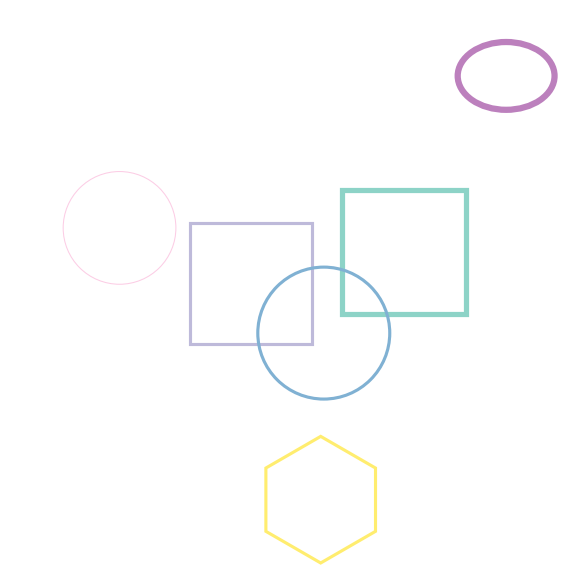[{"shape": "square", "thickness": 2.5, "radius": 0.54, "center": [0.7, 0.562]}, {"shape": "square", "thickness": 1.5, "radius": 0.53, "center": [0.435, 0.508]}, {"shape": "circle", "thickness": 1.5, "radius": 0.57, "center": [0.561, 0.422]}, {"shape": "circle", "thickness": 0.5, "radius": 0.49, "center": [0.207, 0.605]}, {"shape": "oval", "thickness": 3, "radius": 0.42, "center": [0.876, 0.868]}, {"shape": "hexagon", "thickness": 1.5, "radius": 0.55, "center": [0.555, 0.134]}]